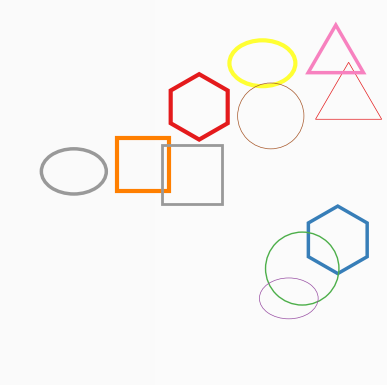[{"shape": "triangle", "thickness": 0.5, "radius": 0.49, "center": [0.9, 0.74]}, {"shape": "hexagon", "thickness": 3, "radius": 0.42, "center": [0.514, 0.722]}, {"shape": "hexagon", "thickness": 2.5, "radius": 0.44, "center": [0.872, 0.377]}, {"shape": "circle", "thickness": 1, "radius": 0.47, "center": [0.78, 0.302]}, {"shape": "oval", "thickness": 0.5, "radius": 0.38, "center": [0.745, 0.225]}, {"shape": "square", "thickness": 3, "radius": 0.34, "center": [0.369, 0.573]}, {"shape": "oval", "thickness": 3, "radius": 0.43, "center": [0.677, 0.836]}, {"shape": "circle", "thickness": 0.5, "radius": 0.43, "center": [0.699, 0.699]}, {"shape": "triangle", "thickness": 2.5, "radius": 0.41, "center": [0.867, 0.852]}, {"shape": "oval", "thickness": 2.5, "radius": 0.42, "center": [0.191, 0.555]}, {"shape": "square", "thickness": 2, "radius": 0.39, "center": [0.495, 0.547]}]